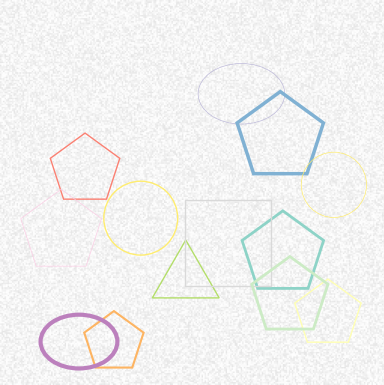[{"shape": "pentagon", "thickness": 2, "radius": 0.56, "center": [0.735, 0.341]}, {"shape": "pentagon", "thickness": 1, "radius": 0.45, "center": [0.852, 0.185]}, {"shape": "oval", "thickness": 0.5, "radius": 0.56, "center": [0.627, 0.756]}, {"shape": "pentagon", "thickness": 1, "radius": 0.47, "center": [0.221, 0.559]}, {"shape": "pentagon", "thickness": 2.5, "radius": 0.59, "center": [0.728, 0.644]}, {"shape": "pentagon", "thickness": 1.5, "radius": 0.41, "center": [0.296, 0.111]}, {"shape": "triangle", "thickness": 1, "radius": 0.5, "center": [0.482, 0.276]}, {"shape": "pentagon", "thickness": 0.5, "radius": 0.55, "center": [0.159, 0.398]}, {"shape": "square", "thickness": 1, "radius": 0.56, "center": [0.592, 0.368]}, {"shape": "oval", "thickness": 3, "radius": 0.5, "center": [0.205, 0.113]}, {"shape": "pentagon", "thickness": 2, "radius": 0.52, "center": [0.753, 0.23]}, {"shape": "circle", "thickness": 0.5, "radius": 0.42, "center": [0.867, 0.52]}, {"shape": "circle", "thickness": 1, "radius": 0.48, "center": [0.366, 0.433]}]